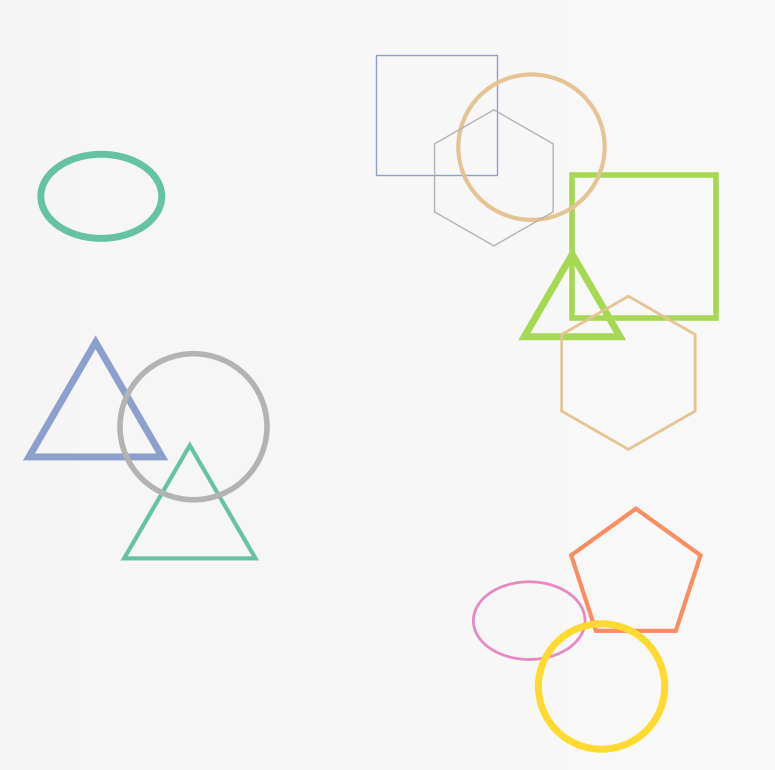[{"shape": "oval", "thickness": 2.5, "radius": 0.39, "center": [0.131, 0.745]}, {"shape": "triangle", "thickness": 1.5, "radius": 0.49, "center": [0.245, 0.324]}, {"shape": "pentagon", "thickness": 1.5, "radius": 0.44, "center": [0.82, 0.252]}, {"shape": "triangle", "thickness": 2.5, "radius": 0.5, "center": [0.123, 0.456]}, {"shape": "square", "thickness": 0.5, "radius": 0.39, "center": [0.564, 0.851]}, {"shape": "oval", "thickness": 1, "radius": 0.36, "center": [0.683, 0.194]}, {"shape": "square", "thickness": 2, "radius": 0.46, "center": [0.831, 0.68]}, {"shape": "triangle", "thickness": 2.5, "radius": 0.36, "center": [0.738, 0.598]}, {"shape": "circle", "thickness": 2.5, "radius": 0.41, "center": [0.776, 0.108]}, {"shape": "circle", "thickness": 1.5, "radius": 0.47, "center": [0.686, 0.809]}, {"shape": "hexagon", "thickness": 1, "radius": 0.5, "center": [0.811, 0.516]}, {"shape": "circle", "thickness": 2, "radius": 0.47, "center": [0.25, 0.446]}, {"shape": "hexagon", "thickness": 0.5, "radius": 0.44, "center": [0.637, 0.769]}]